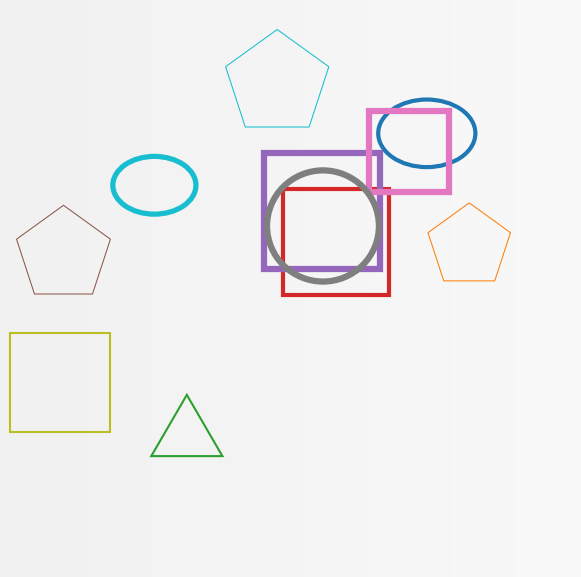[{"shape": "oval", "thickness": 2, "radius": 0.42, "center": [0.734, 0.768]}, {"shape": "pentagon", "thickness": 0.5, "radius": 0.37, "center": [0.807, 0.573]}, {"shape": "triangle", "thickness": 1, "radius": 0.35, "center": [0.321, 0.245]}, {"shape": "square", "thickness": 2, "radius": 0.46, "center": [0.578, 0.581]}, {"shape": "square", "thickness": 3, "radius": 0.5, "center": [0.554, 0.634]}, {"shape": "pentagon", "thickness": 0.5, "radius": 0.42, "center": [0.109, 0.559]}, {"shape": "square", "thickness": 3, "radius": 0.35, "center": [0.704, 0.737]}, {"shape": "circle", "thickness": 3, "radius": 0.48, "center": [0.556, 0.608]}, {"shape": "square", "thickness": 1, "radius": 0.43, "center": [0.103, 0.337]}, {"shape": "oval", "thickness": 2.5, "radius": 0.36, "center": [0.266, 0.678]}, {"shape": "pentagon", "thickness": 0.5, "radius": 0.47, "center": [0.477, 0.855]}]